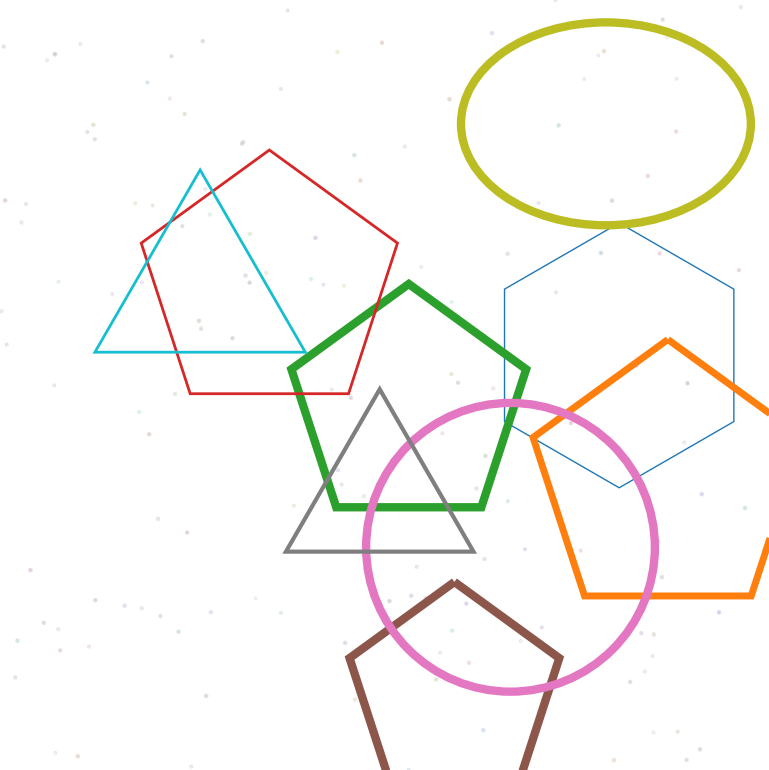[{"shape": "hexagon", "thickness": 0.5, "radius": 0.86, "center": [0.804, 0.538]}, {"shape": "pentagon", "thickness": 2.5, "radius": 0.92, "center": [0.867, 0.375]}, {"shape": "pentagon", "thickness": 3, "radius": 0.8, "center": [0.531, 0.471]}, {"shape": "pentagon", "thickness": 1, "radius": 0.87, "center": [0.35, 0.63]}, {"shape": "pentagon", "thickness": 3, "radius": 0.72, "center": [0.59, 0.101]}, {"shape": "circle", "thickness": 3, "radius": 0.94, "center": [0.663, 0.289]}, {"shape": "triangle", "thickness": 1.5, "radius": 0.7, "center": [0.493, 0.354]}, {"shape": "oval", "thickness": 3, "radius": 0.94, "center": [0.787, 0.839]}, {"shape": "triangle", "thickness": 1, "radius": 0.79, "center": [0.26, 0.621]}]